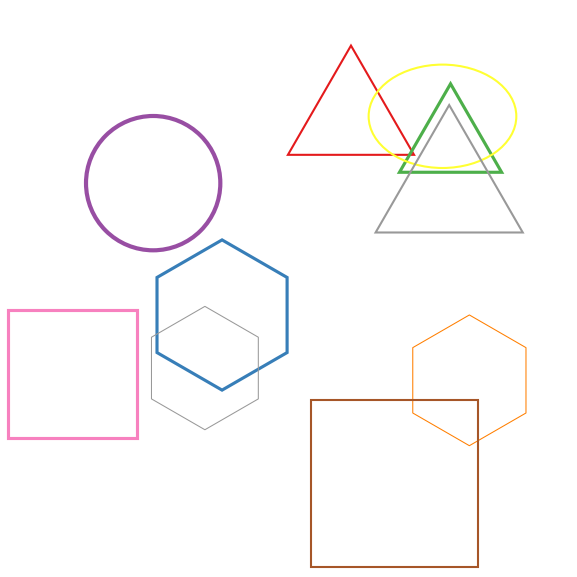[{"shape": "triangle", "thickness": 1, "radius": 0.63, "center": [0.608, 0.794]}, {"shape": "hexagon", "thickness": 1.5, "radius": 0.65, "center": [0.385, 0.454]}, {"shape": "triangle", "thickness": 1.5, "radius": 0.51, "center": [0.78, 0.752]}, {"shape": "circle", "thickness": 2, "radius": 0.58, "center": [0.265, 0.682]}, {"shape": "hexagon", "thickness": 0.5, "radius": 0.57, "center": [0.813, 0.341]}, {"shape": "oval", "thickness": 1, "radius": 0.64, "center": [0.766, 0.798]}, {"shape": "square", "thickness": 1, "radius": 0.72, "center": [0.683, 0.162]}, {"shape": "square", "thickness": 1.5, "radius": 0.56, "center": [0.125, 0.352]}, {"shape": "triangle", "thickness": 1, "radius": 0.74, "center": [0.778, 0.67]}, {"shape": "hexagon", "thickness": 0.5, "radius": 0.53, "center": [0.355, 0.362]}]